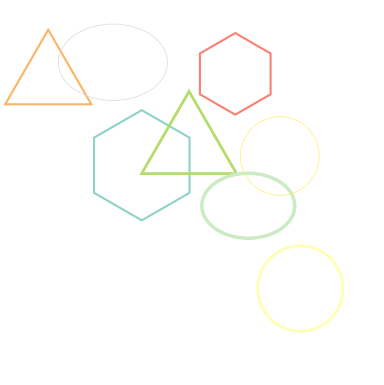[{"shape": "hexagon", "thickness": 1.5, "radius": 0.72, "center": [0.368, 0.571]}, {"shape": "circle", "thickness": 2, "radius": 0.55, "center": [0.78, 0.251]}, {"shape": "hexagon", "thickness": 1.5, "radius": 0.53, "center": [0.611, 0.808]}, {"shape": "triangle", "thickness": 1.5, "radius": 0.65, "center": [0.125, 0.794]}, {"shape": "triangle", "thickness": 2, "radius": 0.71, "center": [0.491, 0.62]}, {"shape": "oval", "thickness": 0.5, "radius": 0.71, "center": [0.293, 0.838]}, {"shape": "oval", "thickness": 2.5, "radius": 0.6, "center": [0.645, 0.466]}, {"shape": "circle", "thickness": 0.5, "radius": 0.51, "center": [0.727, 0.595]}]